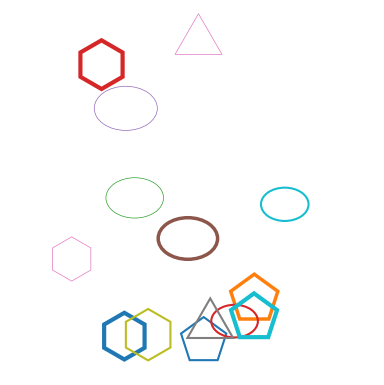[{"shape": "pentagon", "thickness": 1.5, "radius": 0.31, "center": [0.529, 0.115]}, {"shape": "hexagon", "thickness": 3, "radius": 0.3, "center": [0.323, 0.127]}, {"shape": "pentagon", "thickness": 2.5, "radius": 0.32, "center": [0.66, 0.223]}, {"shape": "oval", "thickness": 0.5, "radius": 0.37, "center": [0.35, 0.486]}, {"shape": "oval", "thickness": 1.5, "radius": 0.3, "center": [0.609, 0.166]}, {"shape": "hexagon", "thickness": 3, "radius": 0.32, "center": [0.264, 0.832]}, {"shape": "oval", "thickness": 0.5, "radius": 0.41, "center": [0.327, 0.719]}, {"shape": "oval", "thickness": 2.5, "radius": 0.39, "center": [0.488, 0.381]}, {"shape": "triangle", "thickness": 0.5, "radius": 0.35, "center": [0.516, 0.894]}, {"shape": "hexagon", "thickness": 0.5, "radius": 0.29, "center": [0.186, 0.327]}, {"shape": "triangle", "thickness": 1.5, "radius": 0.34, "center": [0.546, 0.156]}, {"shape": "hexagon", "thickness": 1.5, "radius": 0.33, "center": [0.385, 0.131]}, {"shape": "oval", "thickness": 1.5, "radius": 0.31, "center": [0.74, 0.469]}, {"shape": "pentagon", "thickness": 3, "radius": 0.31, "center": [0.66, 0.175]}]